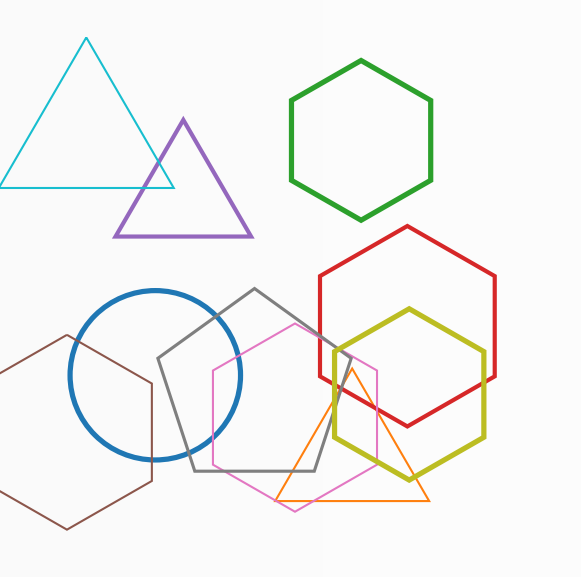[{"shape": "circle", "thickness": 2.5, "radius": 0.73, "center": [0.267, 0.349]}, {"shape": "triangle", "thickness": 1, "radius": 0.76, "center": [0.606, 0.208]}, {"shape": "hexagon", "thickness": 2.5, "radius": 0.69, "center": [0.621, 0.756]}, {"shape": "hexagon", "thickness": 2, "radius": 0.87, "center": [0.701, 0.434]}, {"shape": "triangle", "thickness": 2, "radius": 0.67, "center": [0.315, 0.657]}, {"shape": "hexagon", "thickness": 1, "radius": 0.84, "center": [0.115, 0.251]}, {"shape": "hexagon", "thickness": 1, "radius": 0.81, "center": [0.507, 0.276]}, {"shape": "pentagon", "thickness": 1.5, "radius": 0.87, "center": [0.438, 0.325]}, {"shape": "hexagon", "thickness": 2.5, "radius": 0.74, "center": [0.704, 0.316]}, {"shape": "triangle", "thickness": 1, "radius": 0.87, "center": [0.148, 0.76]}]